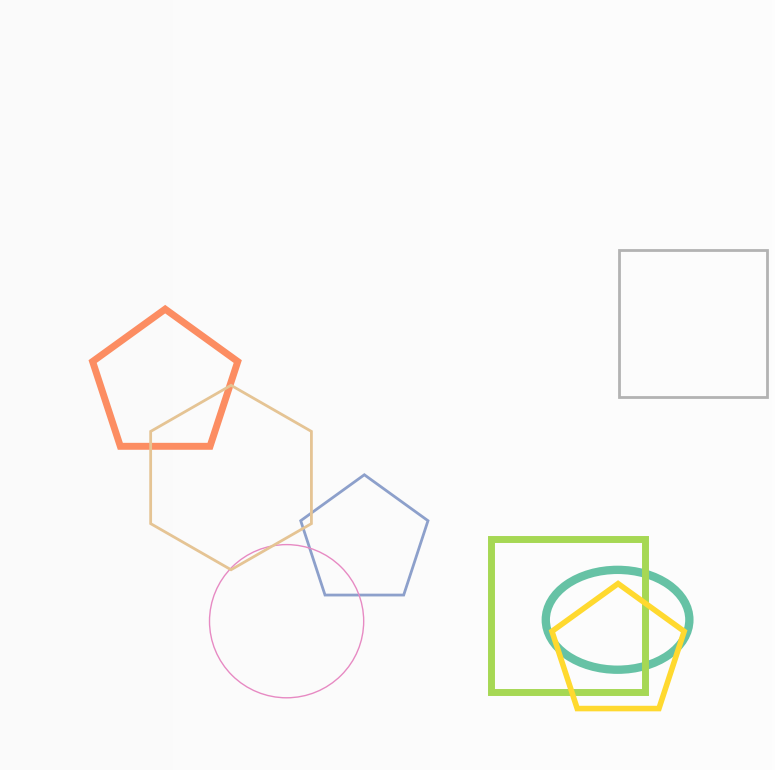[{"shape": "oval", "thickness": 3, "radius": 0.46, "center": [0.797, 0.195]}, {"shape": "pentagon", "thickness": 2.5, "radius": 0.49, "center": [0.213, 0.5]}, {"shape": "pentagon", "thickness": 1, "radius": 0.43, "center": [0.47, 0.297]}, {"shape": "circle", "thickness": 0.5, "radius": 0.5, "center": [0.37, 0.193]}, {"shape": "square", "thickness": 2.5, "radius": 0.5, "center": [0.733, 0.2]}, {"shape": "pentagon", "thickness": 2, "radius": 0.45, "center": [0.798, 0.152]}, {"shape": "hexagon", "thickness": 1, "radius": 0.6, "center": [0.298, 0.38]}, {"shape": "square", "thickness": 1, "radius": 0.48, "center": [0.894, 0.58]}]